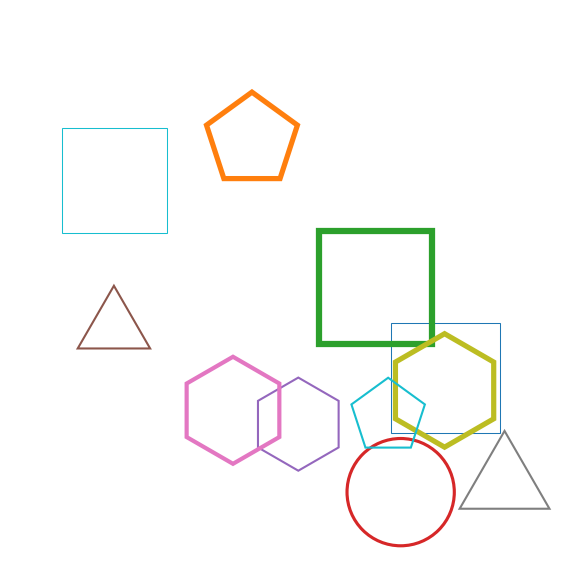[{"shape": "square", "thickness": 0.5, "radius": 0.47, "center": [0.772, 0.344]}, {"shape": "pentagon", "thickness": 2.5, "radius": 0.41, "center": [0.436, 0.757]}, {"shape": "square", "thickness": 3, "radius": 0.49, "center": [0.651, 0.502]}, {"shape": "circle", "thickness": 1.5, "radius": 0.46, "center": [0.694, 0.147]}, {"shape": "hexagon", "thickness": 1, "radius": 0.4, "center": [0.517, 0.265]}, {"shape": "triangle", "thickness": 1, "radius": 0.36, "center": [0.197, 0.432]}, {"shape": "hexagon", "thickness": 2, "radius": 0.46, "center": [0.403, 0.289]}, {"shape": "triangle", "thickness": 1, "radius": 0.45, "center": [0.874, 0.163]}, {"shape": "hexagon", "thickness": 2.5, "radius": 0.49, "center": [0.77, 0.323]}, {"shape": "pentagon", "thickness": 1, "radius": 0.33, "center": [0.672, 0.278]}, {"shape": "square", "thickness": 0.5, "radius": 0.45, "center": [0.198, 0.687]}]